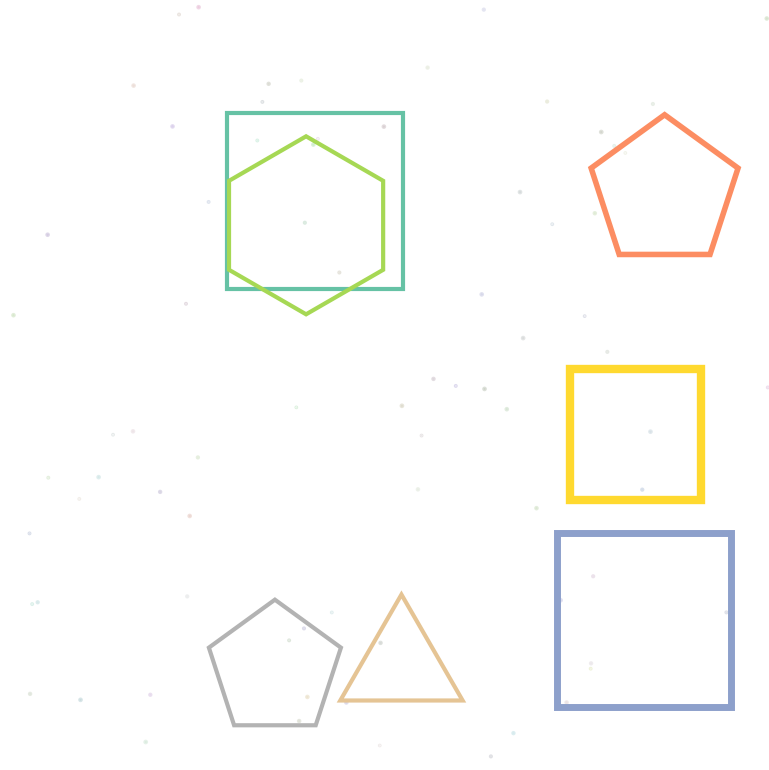[{"shape": "square", "thickness": 1.5, "radius": 0.57, "center": [0.409, 0.739]}, {"shape": "pentagon", "thickness": 2, "radius": 0.5, "center": [0.863, 0.751]}, {"shape": "square", "thickness": 2.5, "radius": 0.56, "center": [0.836, 0.195]}, {"shape": "hexagon", "thickness": 1.5, "radius": 0.58, "center": [0.398, 0.707]}, {"shape": "square", "thickness": 3, "radius": 0.43, "center": [0.825, 0.435]}, {"shape": "triangle", "thickness": 1.5, "radius": 0.46, "center": [0.521, 0.136]}, {"shape": "pentagon", "thickness": 1.5, "radius": 0.45, "center": [0.357, 0.131]}]